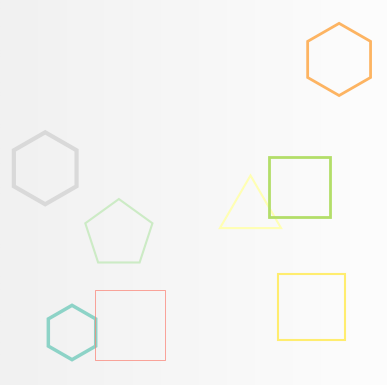[{"shape": "hexagon", "thickness": 2.5, "radius": 0.35, "center": [0.186, 0.136]}, {"shape": "triangle", "thickness": 1.5, "radius": 0.46, "center": [0.646, 0.453]}, {"shape": "square", "thickness": 0.5, "radius": 0.45, "center": [0.334, 0.155]}, {"shape": "hexagon", "thickness": 2, "radius": 0.47, "center": [0.875, 0.846]}, {"shape": "square", "thickness": 2, "radius": 0.39, "center": [0.773, 0.513]}, {"shape": "hexagon", "thickness": 3, "radius": 0.47, "center": [0.117, 0.563]}, {"shape": "pentagon", "thickness": 1.5, "radius": 0.46, "center": [0.307, 0.392]}, {"shape": "square", "thickness": 1.5, "radius": 0.43, "center": [0.803, 0.203]}]